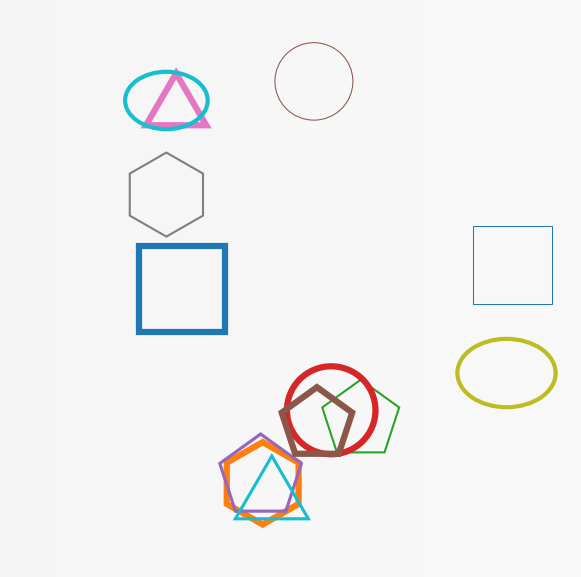[{"shape": "square", "thickness": 3, "radius": 0.37, "center": [0.313, 0.499]}, {"shape": "square", "thickness": 0.5, "radius": 0.34, "center": [0.882, 0.54]}, {"shape": "hexagon", "thickness": 3, "radius": 0.36, "center": [0.452, 0.162]}, {"shape": "pentagon", "thickness": 1, "radius": 0.35, "center": [0.621, 0.272]}, {"shape": "circle", "thickness": 3, "radius": 0.38, "center": [0.57, 0.289]}, {"shape": "pentagon", "thickness": 1.5, "radius": 0.37, "center": [0.448, 0.174]}, {"shape": "circle", "thickness": 0.5, "radius": 0.34, "center": [0.54, 0.858]}, {"shape": "pentagon", "thickness": 3, "radius": 0.32, "center": [0.545, 0.265]}, {"shape": "triangle", "thickness": 3, "radius": 0.3, "center": [0.303, 0.812]}, {"shape": "hexagon", "thickness": 1, "radius": 0.36, "center": [0.286, 0.662]}, {"shape": "oval", "thickness": 2, "radius": 0.42, "center": [0.871, 0.353]}, {"shape": "oval", "thickness": 2, "radius": 0.36, "center": [0.286, 0.825]}, {"shape": "triangle", "thickness": 1.5, "radius": 0.36, "center": [0.468, 0.137]}]